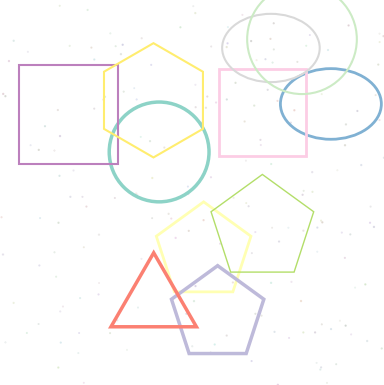[{"shape": "circle", "thickness": 2.5, "radius": 0.65, "center": [0.413, 0.605]}, {"shape": "pentagon", "thickness": 2, "radius": 0.65, "center": [0.529, 0.347]}, {"shape": "pentagon", "thickness": 2.5, "radius": 0.63, "center": [0.565, 0.184]}, {"shape": "triangle", "thickness": 2.5, "radius": 0.64, "center": [0.399, 0.215]}, {"shape": "oval", "thickness": 2, "radius": 0.66, "center": [0.859, 0.73]}, {"shape": "pentagon", "thickness": 1, "radius": 0.7, "center": [0.681, 0.407]}, {"shape": "square", "thickness": 2, "radius": 0.57, "center": [0.681, 0.707]}, {"shape": "oval", "thickness": 1.5, "radius": 0.63, "center": [0.704, 0.875]}, {"shape": "square", "thickness": 1.5, "radius": 0.65, "center": [0.178, 0.702]}, {"shape": "circle", "thickness": 1.5, "radius": 0.71, "center": [0.784, 0.898]}, {"shape": "hexagon", "thickness": 1.5, "radius": 0.74, "center": [0.399, 0.739]}]